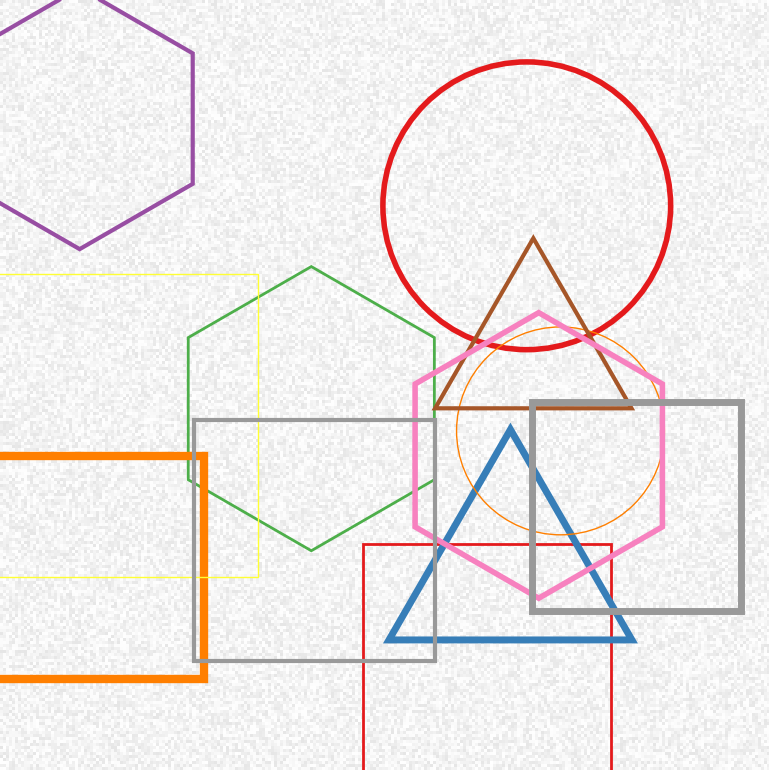[{"shape": "square", "thickness": 1, "radius": 0.8, "center": [0.632, 0.132]}, {"shape": "circle", "thickness": 2, "radius": 0.93, "center": [0.684, 0.733]}, {"shape": "triangle", "thickness": 2.5, "radius": 0.91, "center": [0.663, 0.26]}, {"shape": "hexagon", "thickness": 1, "radius": 0.92, "center": [0.404, 0.469]}, {"shape": "hexagon", "thickness": 1.5, "radius": 0.85, "center": [0.103, 0.846]}, {"shape": "circle", "thickness": 0.5, "radius": 0.67, "center": [0.728, 0.44]}, {"shape": "square", "thickness": 3, "radius": 0.72, "center": [0.12, 0.263]}, {"shape": "square", "thickness": 0.5, "radius": 0.98, "center": [0.138, 0.448]}, {"shape": "triangle", "thickness": 1.5, "radius": 0.74, "center": [0.693, 0.543]}, {"shape": "hexagon", "thickness": 2, "radius": 0.93, "center": [0.7, 0.409]}, {"shape": "square", "thickness": 1.5, "radius": 0.78, "center": [0.408, 0.298]}, {"shape": "square", "thickness": 2.5, "radius": 0.68, "center": [0.826, 0.342]}]